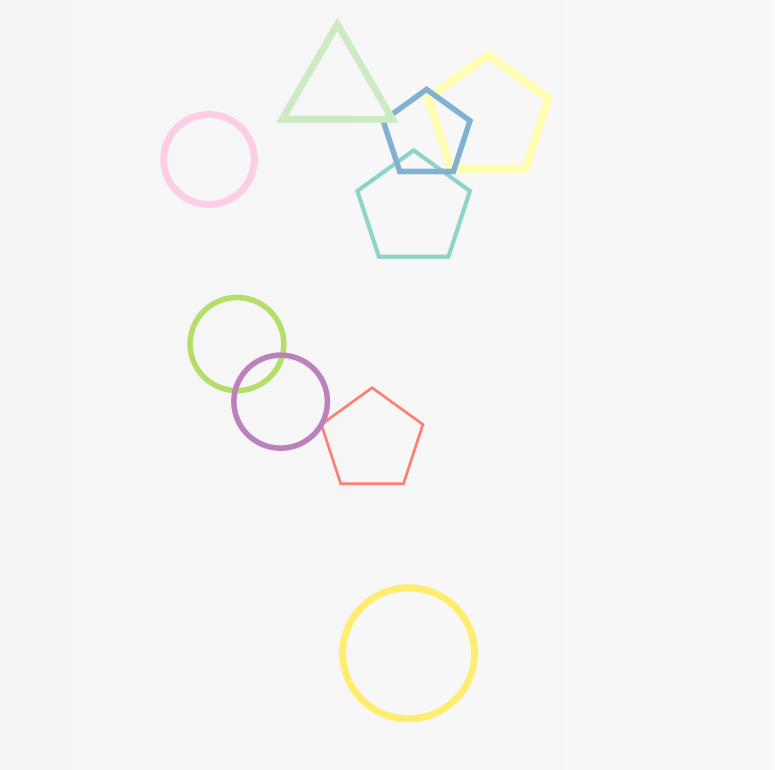[{"shape": "pentagon", "thickness": 1.5, "radius": 0.38, "center": [0.534, 0.728]}, {"shape": "pentagon", "thickness": 3, "radius": 0.41, "center": [0.63, 0.847]}, {"shape": "pentagon", "thickness": 1, "radius": 0.34, "center": [0.48, 0.428]}, {"shape": "pentagon", "thickness": 2, "radius": 0.29, "center": [0.55, 0.825]}, {"shape": "circle", "thickness": 2, "radius": 0.3, "center": [0.306, 0.553]}, {"shape": "circle", "thickness": 2.5, "radius": 0.29, "center": [0.27, 0.793]}, {"shape": "circle", "thickness": 2, "radius": 0.3, "center": [0.362, 0.478]}, {"shape": "triangle", "thickness": 2.5, "radius": 0.41, "center": [0.435, 0.886]}, {"shape": "circle", "thickness": 2.5, "radius": 0.43, "center": [0.527, 0.152]}]